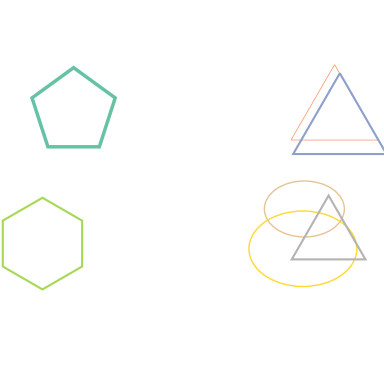[{"shape": "pentagon", "thickness": 2.5, "radius": 0.57, "center": [0.191, 0.711]}, {"shape": "triangle", "thickness": 0.5, "radius": 0.65, "center": [0.869, 0.702]}, {"shape": "triangle", "thickness": 1.5, "radius": 0.7, "center": [0.883, 0.67]}, {"shape": "hexagon", "thickness": 1.5, "radius": 0.6, "center": [0.11, 0.367]}, {"shape": "oval", "thickness": 1, "radius": 0.7, "center": [0.787, 0.354]}, {"shape": "oval", "thickness": 1, "radius": 0.52, "center": [0.791, 0.457]}, {"shape": "triangle", "thickness": 1.5, "radius": 0.55, "center": [0.853, 0.382]}]